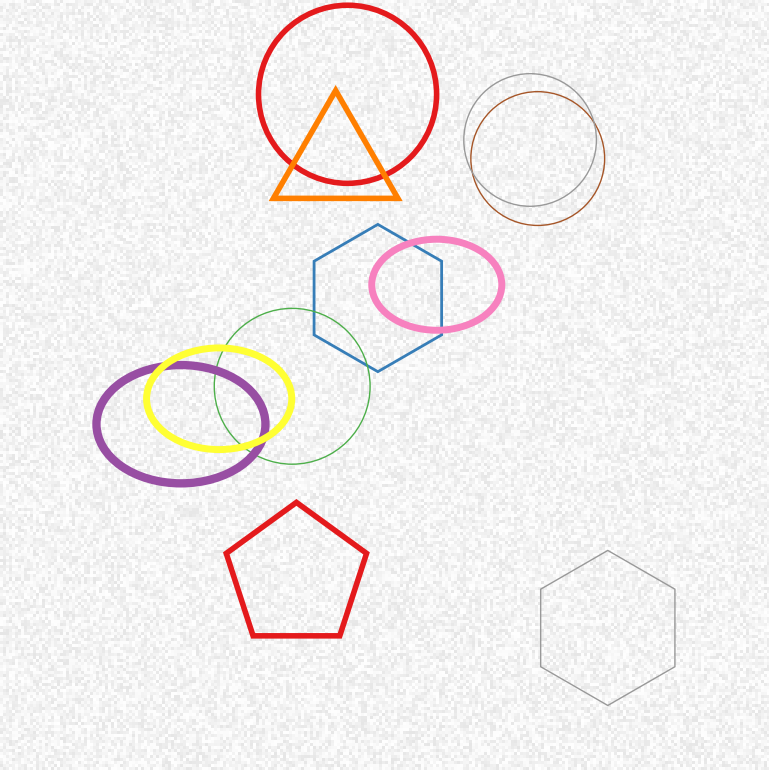[{"shape": "circle", "thickness": 2, "radius": 0.58, "center": [0.451, 0.878]}, {"shape": "pentagon", "thickness": 2, "radius": 0.48, "center": [0.385, 0.252]}, {"shape": "hexagon", "thickness": 1, "radius": 0.48, "center": [0.491, 0.613]}, {"shape": "circle", "thickness": 0.5, "radius": 0.51, "center": [0.379, 0.498]}, {"shape": "oval", "thickness": 3, "radius": 0.55, "center": [0.235, 0.449]}, {"shape": "triangle", "thickness": 2, "radius": 0.47, "center": [0.436, 0.789]}, {"shape": "oval", "thickness": 2.5, "radius": 0.47, "center": [0.285, 0.482]}, {"shape": "circle", "thickness": 0.5, "radius": 0.43, "center": [0.698, 0.794]}, {"shape": "oval", "thickness": 2.5, "radius": 0.42, "center": [0.567, 0.63]}, {"shape": "hexagon", "thickness": 0.5, "radius": 0.5, "center": [0.789, 0.184]}, {"shape": "circle", "thickness": 0.5, "radius": 0.43, "center": [0.688, 0.818]}]